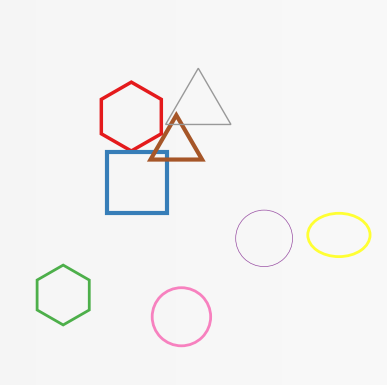[{"shape": "hexagon", "thickness": 2.5, "radius": 0.45, "center": [0.339, 0.697]}, {"shape": "square", "thickness": 3, "radius": 0.39, "center": [0.354, 0.525]}, {"shape": "hexagon", "thickness": 2, "radius": 0.39, "center": [0.163, 0.234]}, {"shape": "circle", "thickness": 0.5, "radius": 0.37, "center": [0.682, 0.381]}, {"shape": "oval", "thickness": 2, "radius": 0.4, "center": [0.875, 0.39]}, {"shape": "triangle", "thickness": 3, "radius": 0.38, "center": [0.455, 0.624]}, {"shape": "circle", "thickness": 2, "radius": 0.38, "center": [0.468, 0.177]}, {"shape": "triangle", "thickness": 1, "radius": 0.49, "center": [0.512, 0.725]}]